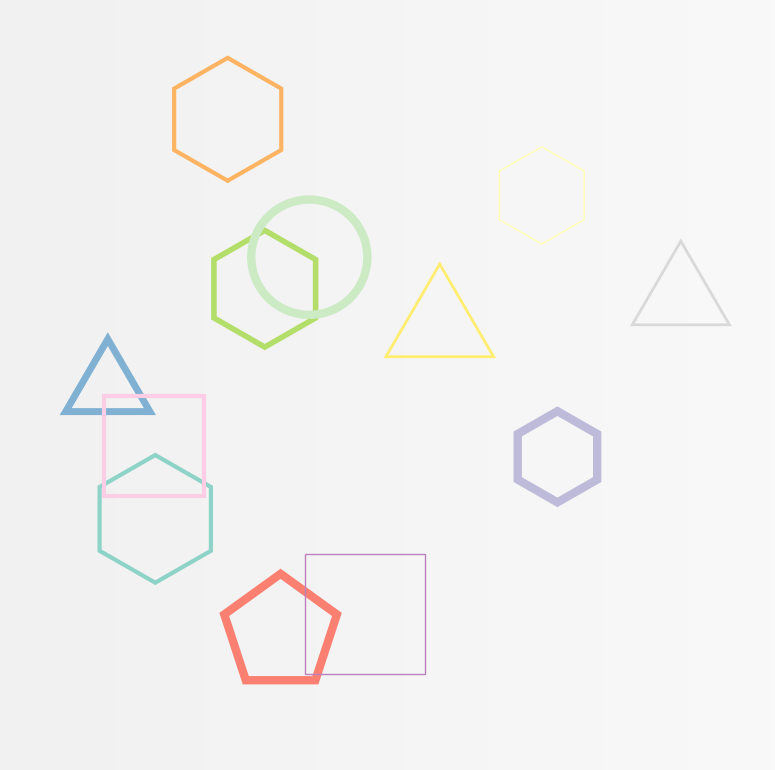[{"shape": "hexagon", "thickness": 1.5, "radius": 0.41, "center": [0.2, 0.326]}, {"shape": "hexagon", "thickness": 0.5, "radius": 0.32, "center": [0.699, 0.746]}, {"shape": "hexagon", "thickness": 3, "radius": 0.3, "center": [0.719, 0.407]}, {"shape": "pentagon", "thickness": 3, "radius": 0.38, "center": [0.362, 0.178]}, {"shape": "triangle", "thickness": 2.5, "radius": 0.31, "center": [0.139, 0.497]}, {"shape": "hexagon", "thickness": 1.5, "radius": 0.4, "center": [0.294, 0.845]}, {"shape": "hexagon", "thickness": 2, "radius": 0.38, "center": [0.342, 0.625]}, {"shape": "square", "thickness": 1.5, "radius": 0.32, "center": [0.199, 0.421]}, {"shape": "triangle", "thickness": 1, "radius": 0.36, "center": [0.879, 0.614]}, {"shape": "square", "thickness": 0.5, "radius": 0.39, "center": [0.471, 0.203]}, {"shape": "circle", "thickness": 3, "radius": 0.37, "center": [0.399, 0.666]}, {"shape": "triangle", "thickness": 1, "radius": 0.4, "center": [0.567, 0.577]}]